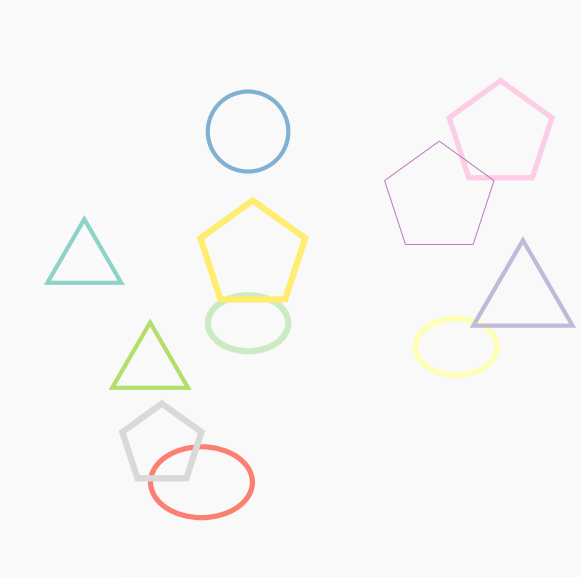[{"shape": "triangle", "thickness": 2, "radius": 0.37, "center": [0.145, 0.546]}, {"shape": "oval", "thickness": 2.5, "radius": 0.35, "center": [0.785, 0.398]}, {"shape": "triangle", "thickness": 2, "radius": 0.49, "center": [0.9, 0.484]}, {"shape": "oval", "thickness": 2.5, "radius": 0.44, "center": [0.347, 0.164]}, {"shape": "circle", "thickness": 2, "radius": 0.35, "center": [0.427, 0.771]}, {"shape": "triangle", "thickness": 2, "radius": 0.38, "center": [0.258, 0.365]}, {"shape": "pentagon", "thickness": 2.5, "radius": 0.46, "center": [0.861, 0.767]}, {"shape": "pentagon", "thickness": 3, "radius": 0.36, "center": [0.279, 0.229]}, {"shape": "pentagon", "thickness": 0.5, "radius": 0.49, "center": [0.756, 0.656]}, {"shape": "oval", "thickness": 3, "radius": 0.35, "center": [0.427, 0.439]}, {"shape": "pentagon", "thickness": 3, "radius": 0.47, "center": [0.435, 0.557]}]